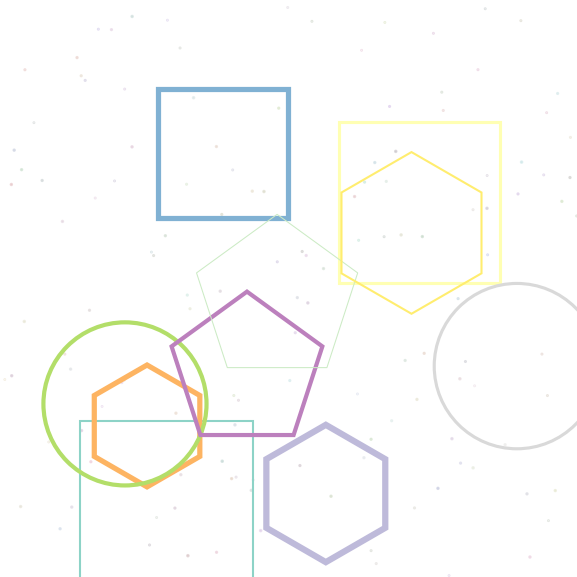[{"shape": "square", "thickness": 1, "radius": 0.75, "center": [0.288, 0.12]}, {"shape": "square", "thickness": 1.5, "radius": 0.7, "center": [0.727, 0.649]}, {"shape": "hexagon", "thickness": 3, "radius": 0.59, "center": [0.564, 0.145]}, {"shape": "square", "thickness": 2.5, "radius": 0.56, "center": [0.386, 0.734]}, {"shape": "hexagon", "thickness": 2.5, "radius": 0.53, "center": [0.255, 0.262]}, {"shape": "circle", "thickness": 2, "radius": 0.71, "center": [0.216, 0.3]}, {"shape": "circle", "thickness": 1.5, "radius": 0.72, "center": [0.895, 0.365]}, {"shape": "pentagon", "thickness": 2, "radius": 0.69, "center": [0.428, 0.357]}, {"shape": "pentagon", "thickness": 0.5, "radius": 0.73, "center": [0.48, 0.481]}, {"shape": "hexagon", "thickness": 1, "radius": 0.7, "center": [0.713, 0.596]}]